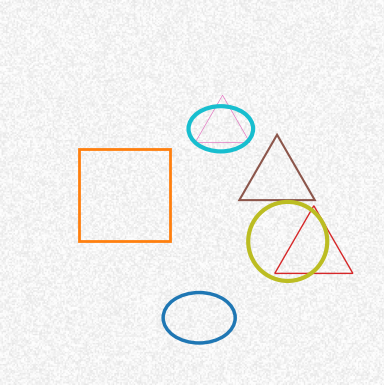[{"shape": "oval", "thickness": 2.5, "radius": 0.47, "center": [0.517, 0.175]}, {"shape": "square", "thickness": 2, "radius": 0.59, "center": [0.323, 0.493]}, {"shape": "triangle", "thickness": 1, "radius": 0.59, "center": [0.815, 0.348]}, {"shape": "triangle", "thickness": 1.5, "radius": 0.57, "center": [0.72, 0.537]}, {"shape": "triangle", "thickness": 0.5, "radius": 0.41, "center": [0.578, 0.671]}, {"shape": "circle", "thickness": 3, "radius": 0.51, "center": [0.747, 0.373]}, {"shape": "oval", "thickness": 3, "radius": 0.42, "center": [0.574, 0.665]}]